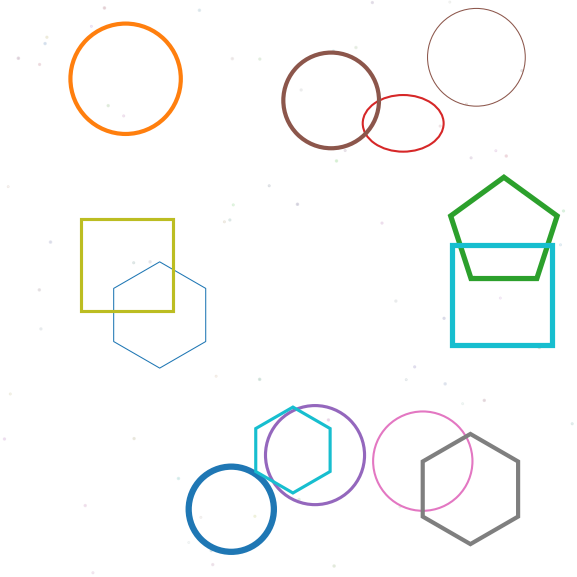[{"shape": "circle", "thickness": 3, "radius": 0.37, "center": [0.4, 0.117]}, {"shape": "hexagon", "thickness": 0.5, "radius": 0.46, "center": [0.277, 0.454]}, {"shape": "circle", "thickness": 2, "radius": 0.48, "center": [0.218, 0.863]}, {"shape": "pentagon", "thickness": 2.5, "radius": 0.48, "center": [0.873, 0.595]}, {"shape": "oval", "thickness": 1, "radius": 0.35, "center": [0.698, 0.786]}, {"shape": "circle", "thickness": 1.5, "radius": 0.43, "center": [0.545, 0.211]}, {"shape": "circle", "thickness": 2, "radius": 0.41, "center": [0.573, 0.825]}, {"shape": "circle", "thickness": 0.5, "radius": 0.42, "center": [0.825, 0.9]}, {"shape": "circle", "thickness": 1, "radius": 0.43, "center": [0.732, 0.201]}, {"shape": "hexagon", "thickness": 2, "radius": 0.48, "center": [0.815, 0.152]}, {"shape": "square", "thickness": 1.5, "radius": 0.4, "center": [0.219, 0.54]}, {"shape": "square", "thickness": 2.5, "radius": 0.44, "center": [0.869, 0.489]}, {"shape": "hexagon", "thickness": 1.5, "radius": 0.37, "center": [0.507, 0.22]}]